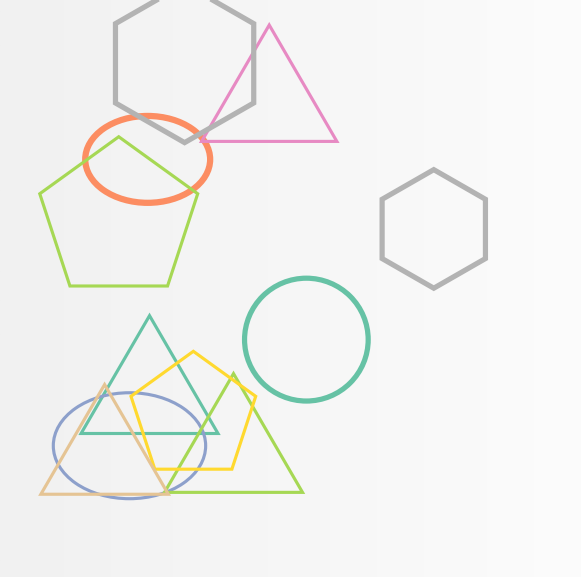[{"shape": "triangle", "thickness": 1.5, "radius": 0.68, "center": [0.257, 0.316]}, {"shape": "circle", "thickness": 2.5, "radius": 0.53, "center": [0.527, 0.411]}, {"shape": "oval", "thickness": 3, "radius": 0.54, "center": [0.254, 0.723]}, {"shape": "oval", "thickness": 1.5, "radius": 0.66, "center": [0.223, 0.227]}, {"shape": "triangle", "thickness": 1.5, "radius": 0.67, "center": [0.463, 0.821]}, {"shape": "pentagon", "thickness": 1.5, "radius": 0.71, "center": [0.204, 0.619]}, {"shape": "triangle", "thickness": 1.5, "radius": 0.69, "center": [0.402, 0.215]}, {"shape": "pentagon", "thickness": 1.5, "radius": 0.56, "center": [0.333, 0.278]}, {"shape": "triangle", "thickness": 1.5, "radius": 0.63, "center": [0.18, 0.207]}, {"shape": "hexagon", "thickness": 2.5, "radius": 0.51, "center": [0.746, 0.603]}, {"shape": "hexagon", "thickness": 2.5, "radius": 0.69, "center": [0.318, 0.89]}]